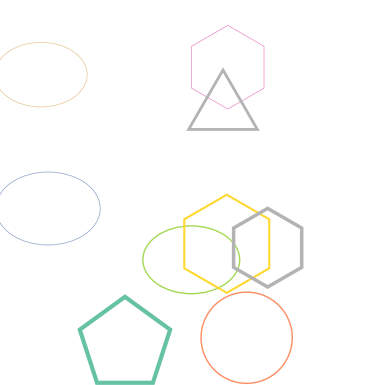[{"shape": "pentagon", "thickness": 3, "radius": 0.62, "center": [0.325, 0.106]}, {"shape": "circle", "thickness": 1, "radius": 0.59, "center": [0.641, 0.123]}, {"shape": "oval", "thickness": 0.5, "radius": 0.68, "center": [0.125, 0.458]}, {"shape": "hexagon", "thickness": 0.5, "radius": 0.54, "center": [0.592, 0.825]}, {"shape": "oval", "thickness": 1, "radius": 0.63, "center": [0.497, 0.325]}, {"shape": "hexagon", "thickness": 1.5, "radius": 0.64, "center": [0.589, 0.367]}, {"shape": "oval", "thickness": 0.5, "radius": 0.6, "center": [0.107, 0.806]}, {"shape": "hexagon", "thickness": 2.5, "radius": 0.51, "center": [0.695, 0.357]}, {"shape": "triangle", "thickness": 2, "radius": 0.52, "center": [0.579, 0.715]}]